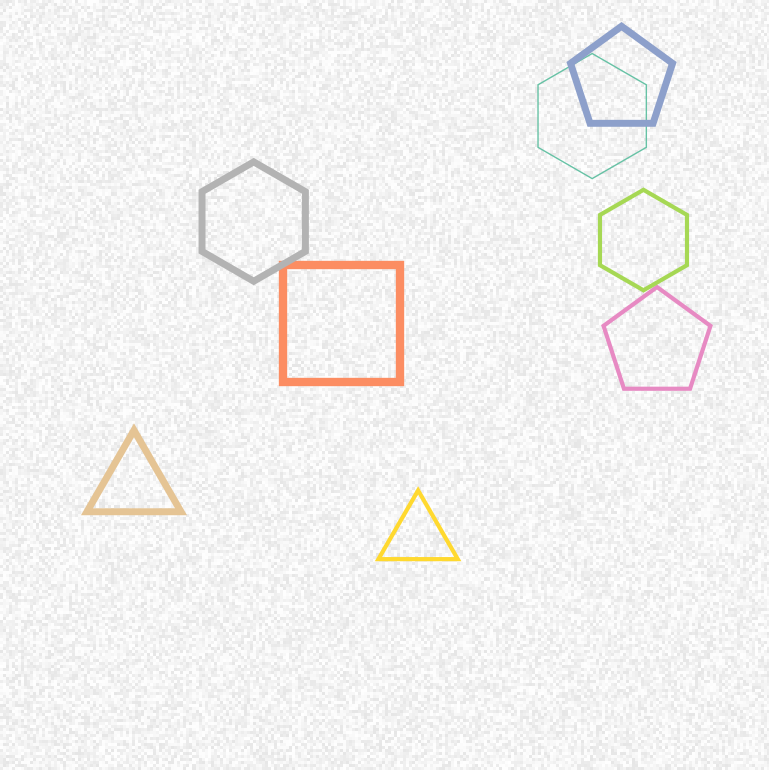[{"shape": "hexagon", "thickness": 0.5, "radius": 0.41, "center": [0.769, 0.849]}, {"shape": "square", "thickness": 3, "radius": 0.38, "center": [0.444, 0.58]}, {"shape": "pentagon", "thickness": 2.5, "radius": 0.35, "center": [0.807, 0.896]}, {"shape": "pentagon", "thickness": 1.5, "radius": 0.37, "center": [0.853, 0.554]}, {"shape": "hexagon", "thickness": 1.5, "radius": 0.33, "center": [0.836, 0.688]}, {"shape": "triangle", "thickness": 1.5, "radius": 0.3, "center": [0.543, 0.304]}, {"shape": "triangle", "thickness": 2.5, "radius": 0.35, "center": [0.174, 0.371]}, {"shape": "hexagon", "thickness": 2.5, "radius": 0.39, "center": [0.33, 0.712]}]